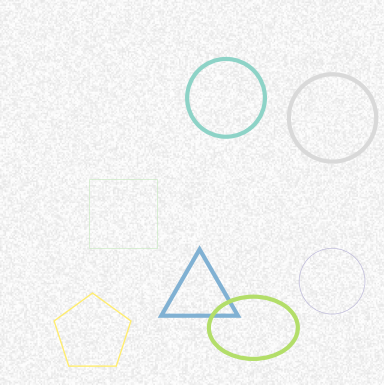[{"shape": "circle", "thickness": 3, "radius": 0.51, "center": [0.587, 0.746]}, {"shape": "circle", "thickness": 0.5, "radius": 0.43, "center": [0.863, 0.27]}, {"shape": "triangle", "thickness": 3, "radius": 0.57, "center": [0.518, 0.237]}, {"shape": "oval", "thickness": 3, "radius": 0.58, "center": [0.658, 0.149]}, {"shape": "circle", "thickness": 3, "radius": 0.57, "center": [0.864, 0.694]}, {"shape": "square", "thickness": 0.5, "radius": 0.45, "center": [0.319, 0.445]}, {"shape": "pentagon", "thickness": 1, "radius": 0.52, "center": [0.24, 0.134]}]